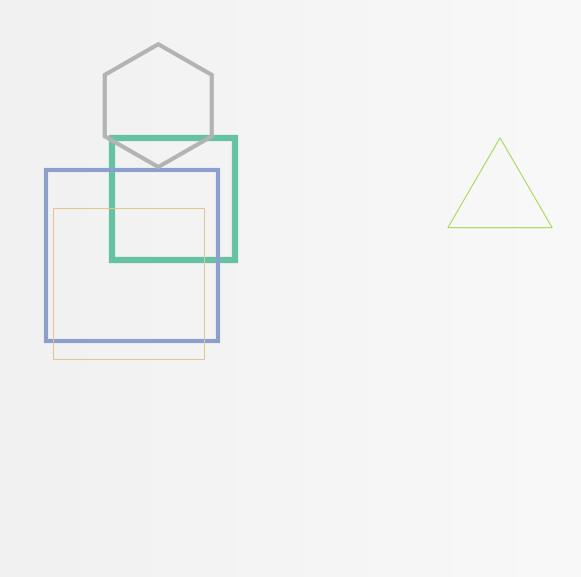[{"shape": "square", "thickness": 3, "radius": 0.53, "center": [0.298, 0.654]}, {"shape": "square", "thickness": 2, "radius": 0.74, "center": [0.227, 0.556]}, {"shape": "triangle", "thickness": 0.5, "radius": 0.52, "center": [0.86, 0.657]}, {"shape": "square", "thickness": 0.5, "radius": 0.65, "center": [0.222, 0.508]}, {"shape": "hexagon", "thickness": 2, "radius": 0.53, "center": [0.272, 0.816]}]